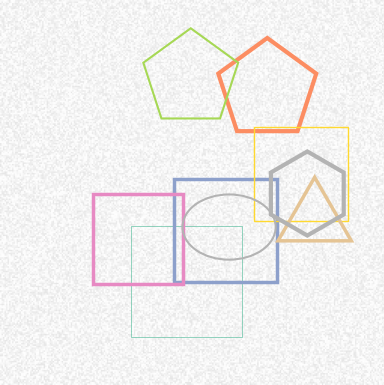[{"shape": "square", "thickness": 0.5, "radius": 0.72, "center": [0.485, 0.268]}, {"shape": "pentagon", "thickness": 3, "radius": 0.67, "center": [0.694, 0.768]}, {"shape": "square", "thickness": 2.5, "radius": 0.67, "center": [0.586, 0.402]}, {"shape": "square", "thickness": 2.5, "radius": 0.58, "center": [0.358, 0.379]}, {"shape": "pentagon", "thickness": 1.5, "radius": 0.65, "center": [0.495, 0.797]}, {"shape": "square", "thickness": 1, "radius": 0.61, "center": [0.782, 0.548]}, {"shape": "triangle", "thickness": 2.5, "radius": 0.55, "center": [0.817, 0.429]}, {"shape": "hexagon", "thickness": 3, "radius": 0.55, "center": [0.798, 0.497]}, {"shape": "oval", "thickness": 1.5, "radius": 0.6, "center": [0.595, 0.41]}]